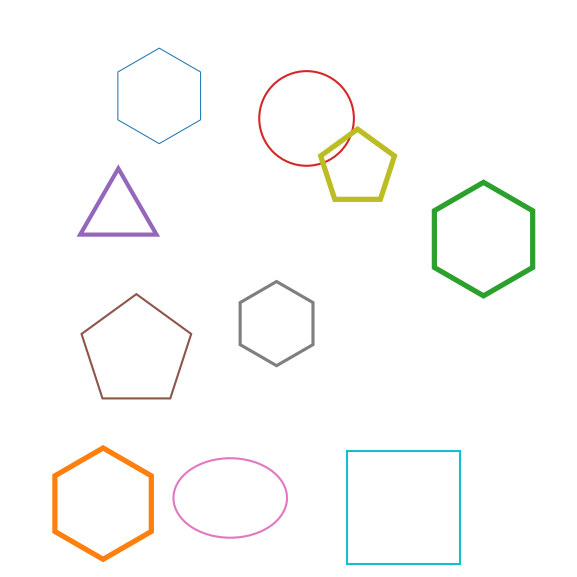[{"shape": "hexagon", "thickness": 0.5, "radius": 0.41, "center": [0.276, 0.833]}, {"shape": "hexagon", "thickness": 2.5, "radius": 0.48, "center": [0.179, 0.127]}, {"shape": "hexagon", "thickness": 2.5, "radius": 0.49, "center": [0.837, 0.585]}, {"shape": "circle", "thickness": 1, "radius": 0.41, "center": [0.531, 0.794]}, {"shape": "triangle", "thickness": 2, "radius": 0.38, "center": [0.205, 0.631]}, {"shape": "pentagon", "thickness": 1, "radius": 0.5, "center": [0.236, 0.39]}, {"shape": "oval", "thickness": 1, "radius": 0.49, "center": [0.399, 0.137]}, {"shape": "hexagon", "thickness": 1.5, "radius": 0.36, "center": [0.479, 0.439]}, {"shape": "pentagon", "thickness": 2.5, "radius": 0.34, "center": [0.619, 0.708]}, {"shape": "square", "thickness": 1, "radius": 0.49, "center": [0.699, 0.121]}]